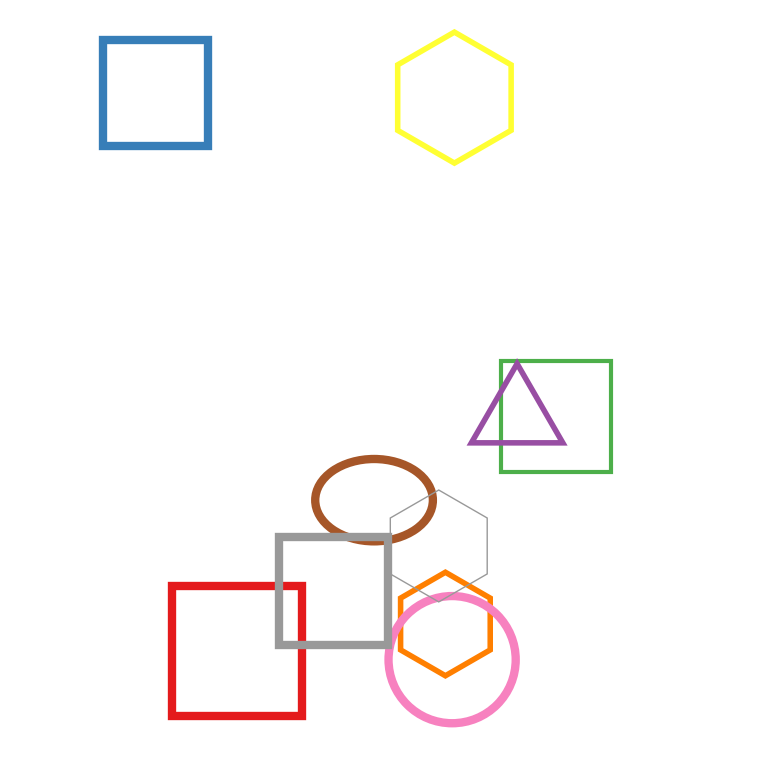[{"shape": "square", "thickness": 3, "radius": 0.42, "center": [0.308, 0.154]}, {"shape": "square", "thickness": 3, "radius": 0.34, "center": [0.202, 0.879]}, {"shape": "square", "thickness": 1.5, "radius": 0.36, "center": [0.722, 0.459]}, {"shape": "triangle", "thickness": 2, "radius": 0.34, "center": [0.672, 0.459]}, {"shape": "hexagon", "thickness": 2, "radius": 0.34, "center": [0.578, 0.19]}, {"shape": "hexagon", "thickness": 2, "radius": 0.43, "center": [0.59, 0.873]}, {"shape": "oval", "thickness": 3, "radius": 0.38, "center": [0.486, 0.35]}, {"shape": "circle", "thickness": 3, "radius": 0.41, "center": [0.587, 0.143]}, {"shape": "square", "thickness": 3, "radius": 0.35, "center": [0.433, 0.233]}, {"shape": "hexagon", "thickness": 0.5, "radius": 0.36, "center": [0.57, 0.291]}]